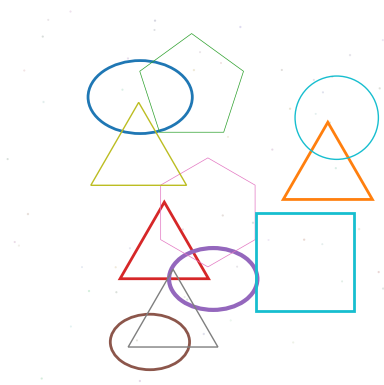[{"shape": "oval", "thickness": 2, "radius": 0.68, "center": [0.364, 0.748]}, {"shape": "triangle", "thickness": 2, "radius": 0.67, "center": [0.851, 0.549]}, {"shape": "pentagon", "thickness": 0.5, "radius": 0.71, "center": [0.498, 0.771]}, {"shape": "triangle", "thickness": 2, "radius": 0.66, "center": [0.427, 0.342]}, {"shape": "oval", "thickness": 3, "radius": 0.57, "center": [0.554, 0.275]}, {"shape": "oval", "thickness": 2, "radius": 0.51, "center": [0.389, 0.112]}, {"shape": "hexagon", "thickness": 0.5, "radius": 0.71, "center": [0.54, 0.448]}, {"shape": "triangle", "thickness": 1, "radius": 0.67, "center": [0.449, 0.166]}, {"shape": "triangle", "thickness": 1, "radius": 0.72, "center": [0.36, 0.59]}, {"shape": "square", "thickness": 2, "radius": 0.64, "center": [0.792, 0.319]}, {"shape": "circle", "thickness": 1, "radius": 0.54, "center": [0.875, 0.694]}]